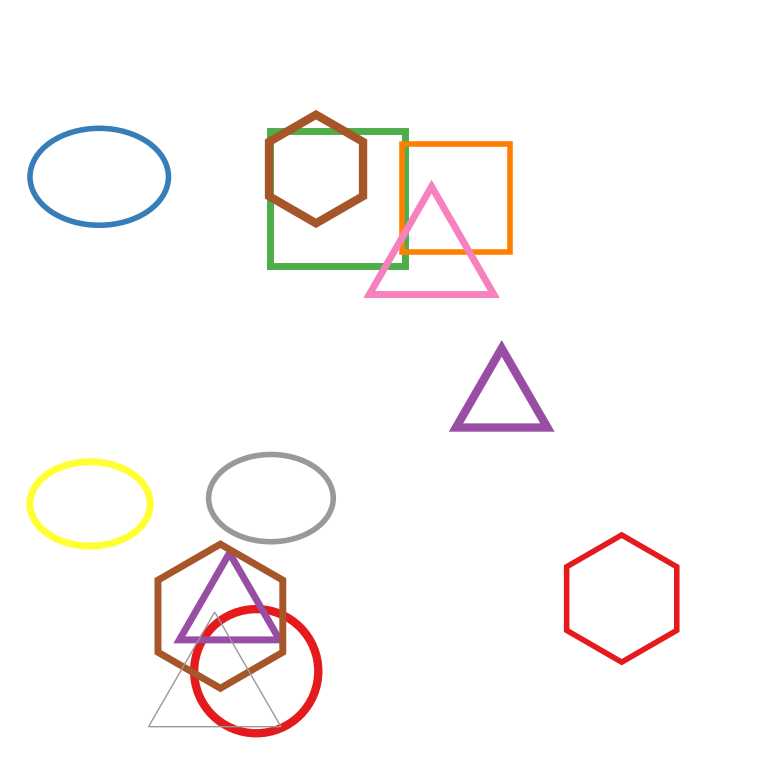[{"shape": "hexagon", "thickness": 2, "radius": 0.41, "center": [0.807, 0.223]}, {"shape": "circle", "thickness": 3, "radius": 0.4, "center": [0.333, 0.128]}, {"shape": "oval", "thickness": 2, "radius": 0.45, "center": [0.129, 0.77]}, {"shape": "square", "thickness": 2.5, "radius": 0.44, "center": [0.439, 0.743]}, {"shape": "triangle", "thickness": 2.5, "radius": 0.38, "center": [0.298, 0.207]}, {"shape": "triangle", "thickness": 3, "radius": 0.34, "center": [0.652, 0.479]}, {"shape": "square", "thickness": 2, "radius": 0.35, "center": [0.592, 0.743]}, {"shape": "oval", "thickness": 2.5, "radius": 0.39, "center": [0.117, 0.346]}, {"shape": "hexagon", "thickness": 2.5, "radius": 0.47, "center": [0.286, 0.2]}, {"shape": "hexagon", "thickness": 3, "radius": 0.35, "center": [0.41, 0.781]}, {"shape": "triangle", "thickness": 2.5, "radius": 0.47, "center": [0.56, 0.664]}, {"shape": "triangle", "thickness": 0.5, "radius": 0.5, "center": [0.279, 0.106]}, {"shape": "oval", "thickness": 2, "radius": 0.4, "center": [0.352, 0.353]}]